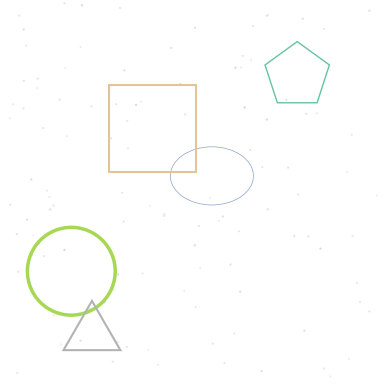[{"shape": "pentagon", "thickness": 1, "radius": 0.44, "center": [0.772, 0.804]}, {"shape": "oval", "thickness": 0.5, "radius": 0.54, "center": [0.55, 0.543]}, {"shape": "circle", "thickness": 2.5, "radius": 0.57, "center": [0.185, 0.295]}, {"shape": "square", "thickness": 1.5, "radius": 0.56, "center": [0.396, 0.666]}, {"shape": "triangle", "thickness": 1.5, "radius": 0.43, "center": [0.239, 0.133]}]